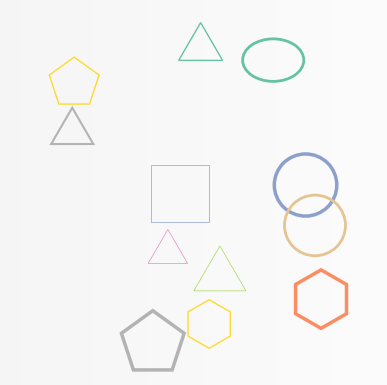[{"shape": "triangle", "thickness": 1, "radius": 0.33, "center": [0.518, 0.876]}, {"shape": "oval", "thickness": 2, "radius": 0.39, "center": [0.705, 0.844]}, {"shape": "hexagon", "thickness": 2.5, "radius": 0.38, "center": [0.828, 0.223]}, {"shape": "circle", "thickness": 2.5, "radius": 0.4, "center": [0.788, 0.519]}, {"shape": "square", "thickness": 0.5, "radius": 0.37, "center": [0.464, 0.497]}, {"shape": "triangle", "thickness": 0.5, "radius": 0.29, "center": [0.433, 0.345]}, {"shape": "triangle", "thickness": 0.5, "radius": 0.39, "center": [0.567, 0.283]}, {"shape": "hexagon", "thickness": 1, "radius": 0.31, "center": [0.54, 0.158]}, {"shape": "pentagon", "thickness": 1, "radius": 0.34, "center": [0.192, 0.784]}, {"shape": "circle", "thickness": 2, "radius": 0.39, "center": [0.813, 0.414]}, {"shape": "pentagon", "thickness": 2.5, "radius": 0.43, "center": [0.394, 0.108]}, {"shape": "triangle", "thickness": 1.5, "radius": 0.31, "center": [0.186, 0.657]}]